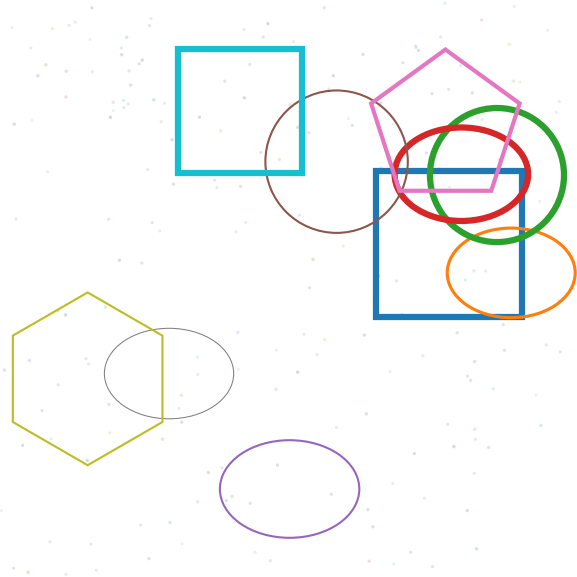[{"shape": "square", "thickness": 3, "radius": 0.63, "center": [0.777, 0.576]}, {"shape": "oval", "thickness": 1.5, "radius": 0.55, "center": [0.885, 0.527]}, {"shape": "circle", "thickness": 3, "radius": 0.58, "center": [0.861, 0.696]}, {"shape": "oval", "thickness": 3, "radius": 0.58, "center": [0.799, 0.697]}, {"shape": "oval", "thickness": 1, "radius": 0.6, "center": [0.501, 0.152]}, {"shape": "circle", "thickness": 1, "radius": 0.62, "center": [0.583, 0.719]}, {"shape": "pentagon", "thickness": 2, "radius": 0.68, "center": [0.771, 0.778]}, {"shape": "oval", "thickness": 0.5, "radius": 0.56, "center": [0.293, 0.352]}, {"shape": "hexagon", "thickness": 1, "radius": 0.75, "center": [0.152, 0.343]}, {"shape": "square", "thickness": 3, "radius": 0.54, "center": [0.416, 0.807]}]